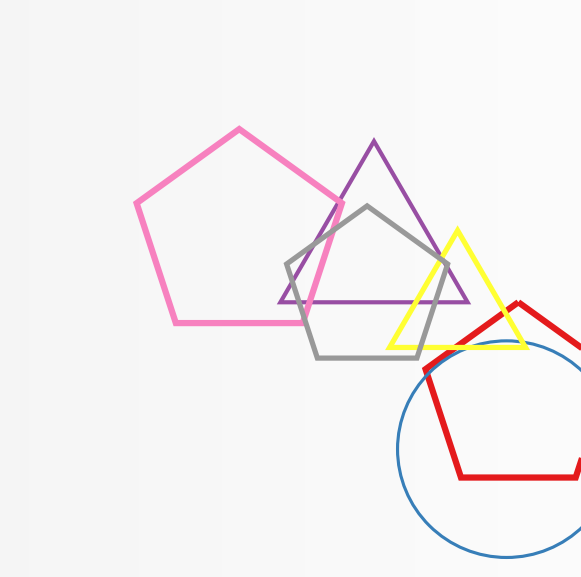[{"shape": "pentagon", "thickness": 3, "radius": 0.84, "center": [0.892, 0.308]}, {"shape": "circle", "thickness": 1.5, "radius": 0.94, "center": [0.871, 0.221]}, {"shape": "triangle", "thickness": 2, "radius": 0.93, "center": [0.643, 0.569]}, {"shape": "triangle", "thickness": 2.5, "radius": 0.68, "center": [0.787, 0.465]}, {"shape": "pentagon", "thickness": 3, "radius": 0.93, "center": [0.412, 0.59]}, {"shape": "pentagon", "thickness": 2.5, "radius": 0.73, "center": [0.632, 0.497]}]